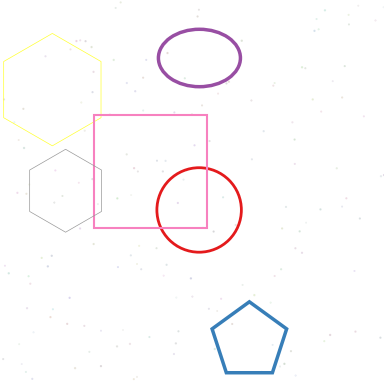[{"shape": "circle", "thickness": 2, "radius": 0.55, "center": [0.517, 0.455]}, {"shape": "pentagon", "thickness": 2.5, "radius": 0.51, "center": [0.648, 0.114]}, {"shape": "oval", "thickness": 2.5, "radius": 0.53, "center": [0.518, 0.849]}, {"shape": "hexagon", "thickness": 0.5, "radius": 0.73, "center": [0.136, 0.767]}, {"shape": "square", "thickness": 1.5, "radius": 0.74, "center": [0.391, 0.554]}, {"shape": "hexagon", "thickness": 0.5, "radius": 0.54, "center": [0.17, 0.505]}]